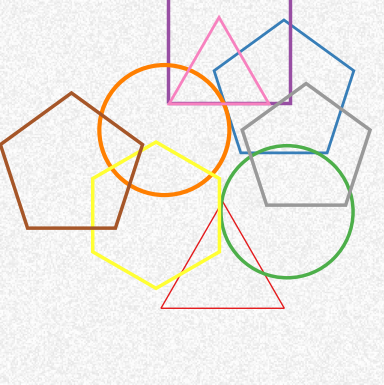[{"shape": "triangle", "thickness": 1, "radius": 0.92, "center": [0.578, 0.292]}, {"shape": "pentagon", "thickness": 2, "radius": 0.95, "center": [0.738, 0.757]}, {"shape": "circle", "thickness": 2.5, "radius": 0.86, "center": [0.745, 0.45]}, {"shape": "square", "thickness": 2.5, "radius": 0.79, "center": [0.594, 0.892]}, {"shape": "circle", "thickness": 3, "radius": 0.84, "center": [0.427, 0.662]}, {"shape": "hexagon", "thickness": 2.5, "radius": 0.95, "center": [0.405, 0.441]}, {"shape": "pentagon", "thickness": 2.5, "radius": 0.97, "center": [0.186, 0.564]}, {"shape": "triangle", "thickness": 2, "radius": 0.75, "center": [0.569, 0.805]}, {"shape": "pentagon", "thickness": 2.5, "radius": 0.87, "center": [0.795, 0.608]}]